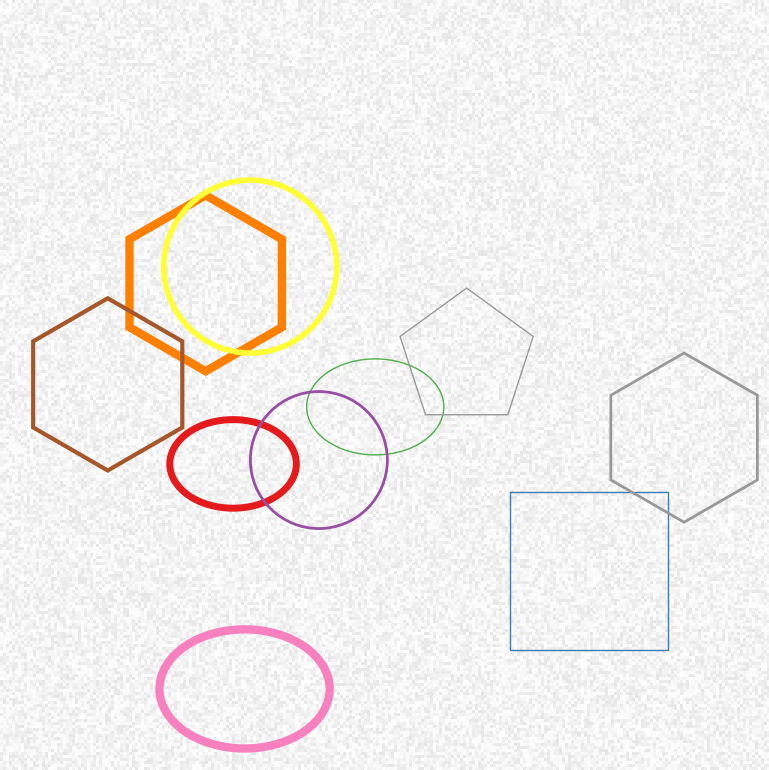[{"shape": "oval", "thickness": 2.5, "radius": 0.41, "center": [0.303, 0.398]}, {"shape": "square", "thickness": 0.5, "radius": 0.51, "center": [0.765, 0.259]}, {"shape": "oval", "thickness": 0.5, "radius": 0.45, "center": [0.487, 0.472]}, {"shape": "circle", "thickness": 1, "radius": 0.44, "center": [0.414, 0.403]}, {"shape": "hexagon", "thickness": 3, "radius": 0.57, "center": [0.267, 0.632]}, {"shape": "circle", "thickness": 2, "radius": 0.56, "center": [0.325, 0.654]}, {"shape": "hexagon", "thickness": 1.5, "radius": 0.56, "center": [0.14, 0.501]}, {"shape": "oval", "thickness": 3, "radius": 0.55, "center": [0.318, 0.105]}, {"shape": "pentagon", "thickness": 0.5, "radius": 0.45, "center": [0.606, 0.535]}, {"shape": "hexagon", "thickness": 1, "radius": 0.55, "center": [0.888, 0.432]}]